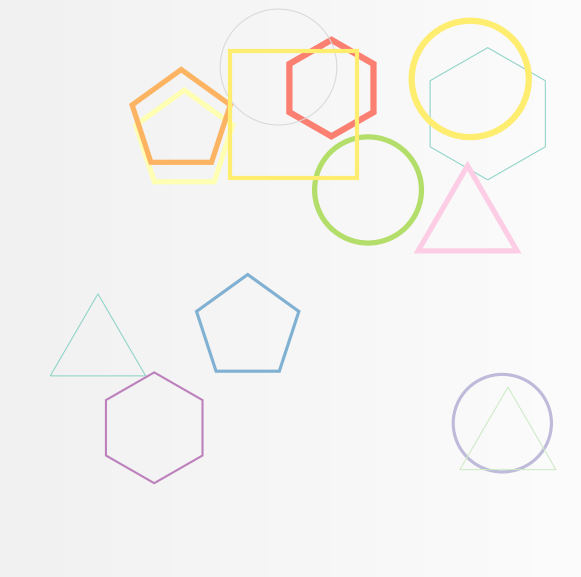[{"shape": "hexagon", "thickness": 0.5, "radius": 0.57, "center": [0.839, 0.802]}, {"shape": "triangle", "thickness": 0.5, "radius": 0.47, "center": [0.169, 0.396]}, {"shape": "pentagon", "thickness": 2.5, "radius": 0.44, "center": [0.317, 0.755]}, {"shape": "circle", "thickness": 1.5, "radius": 0.42, "center": [0.864, 0.266]}, {"shape": "hexagon", "thickness": 3, "radius": 0.42, "center": [0.57, 0.847]}, {"shape": "pentagon", "thickness": 1.5, "radius": 0.46, "center": [0.426, 0.431]}, {"shape": "pentagon", "thickness": 2.5, "radius": 0.44, "center": [0.312, 0.79]}, {"shape": "circle", "thickness": 2.5, "radius": 0.46, "center": [0.633, 0.67]}, {"shape": "triangle", "thickness": 2.5, "radius": 0.49, "center": [0.804, 0.614]}, {"shape": "circle", "thickness": 0.5, "radius": 0.5, "center": [0.479, 0.883]}, {"shape": "hexagon", "thickness": 1, "radius": 0.48, "center": [0.265, 0.258]}, {"shape": "triangle", "thickness": 0.5, "radius": 0.48, "center": [0.874, 0.234]}, {"shape": "square", "thickness": 2, "radius": 0.55, "center": [0.505, 0.801]}, {"shape": "circle", "thickness": 3, "radius": 0.5, "center": [0.809, 0.862]}]